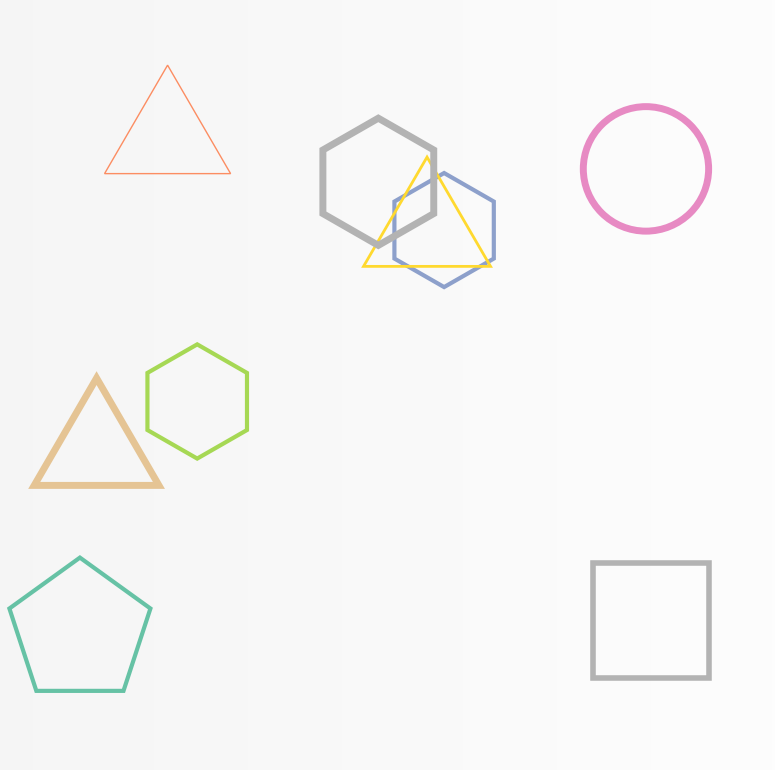[{"shape": "pentagon", "thickness": 1.5, "radius": 0.48, "center": [0.103, 0.18]}, {"shape": "triangle", "thickness": 0.5, "radius": 0.47, "center": [0.216, 0.821]}, {"shape": "hexagon", "thickness": 1.5, "radius": 0.37, "center": [0.573, 0.701]}, {"shape": "circle", "thickness": 2.5, "radius": 0.4, "center": [0.834, 0.781]}, {"shape": "hexagon", "thickness": 1.5, "radius": 0.37, "center": [0.254, 0.479]}, {"shape": "triangle", "thickness": 1, "radius": 0.47, "center": [0.551, 0.701]}, {"shape": "triangle", "thickness": 2.5, "radius": 0.46, "center": [0.125, 0.416]}, {"shape": "hexagon", "thickness": 2.5, "radius": 0.41, "center": [0.488, 0.764]}, {"shape": "square", "thickness": 2, "radius": 0.37, "center": [0.84, 0.194]}]